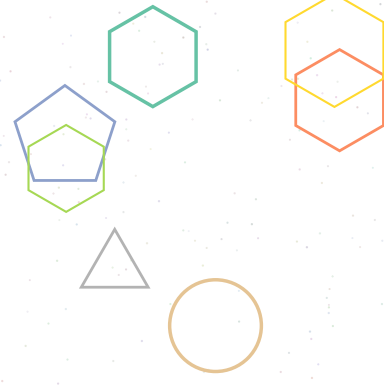[{"shape": "hexagon", "thickness": 2.5, "radius": 0.65, "center": [0.397, 0.853]}, {"shape": "hexagon", "thickness": 2, "radius": 0.66, "center": [0.882, 0.74]}, {"shape": "pentagon", "thickness": 2, "radius": 0.68, "center": [0.169, 0.642]}, {"shape": "hexagon", "thickness": 1.5, "radius": 0.56, "center": [0.172, 0.563]}, {"shape": "hexagon", "thickness": 1.5, "radius": 0.73, "center": [0.869, 0.869]}, {"shape": "circle", "thickness": 2.5, "radius": 0.6, "center": [0.56, 0.154]}, {"shape": "triangle", "thickness": 2, "radius": 0.5, "center": [0.298, 0.304]}]